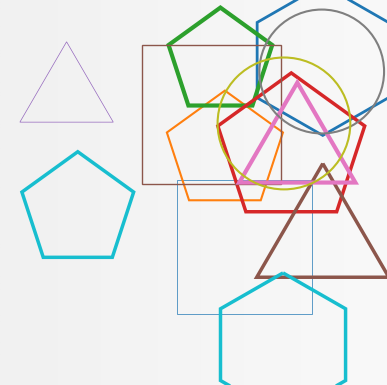[{"shape": "square", "thickness": 0.5, "radius": 0.87, "center": [0.631, 0.359]}, {"shape": "hexagon", "thickness": 2, "radius": 0.98, "center": [0.833, 0.844]}, {"shape": "pentagon", "thickness": 1.5, "radius": 0.79, "center": [0.58, 0.607]}, {"shape": "pentagon", "thickness": 3, "radius": 0.7, "center": [0.569, 0.84]}, {"shape": "pentagon", "thickness": 2.5, "radius": 1.0, "center": [0.752, 0.611]}, {"shape": "triangle", "thickness": 0.5, "radius": 0.7, "center": [0.172, 0.752]}, {"shape": "triangle", "thickness": 2.5, "radius": 0.98, "center": [0.833, 0.378]}, {"shape": "square", "thickness": 1, "radius": 0.9, "center": [0.546, 0.703]}, {"shape": "triangle", "thickness": 3, "radius": 0.87, "center": [0.767, 0.612]}, {"shape": "circle", "thickness": 1.5, "radius": 0.8, "center": [0.83, 0.814]}, {"shape": "circle", "thickness": 1.5, "radius": 0.86, "center": [0.733, 0.679]}, {"shape": "pentagon", "thickness": 2.5, "radius": 0.76, "center": [0.201, 0.454]}, {"shape": "hexagon", "thickness": 2.5, "radius": 0.93, "center": [0.73, 0.105]}]